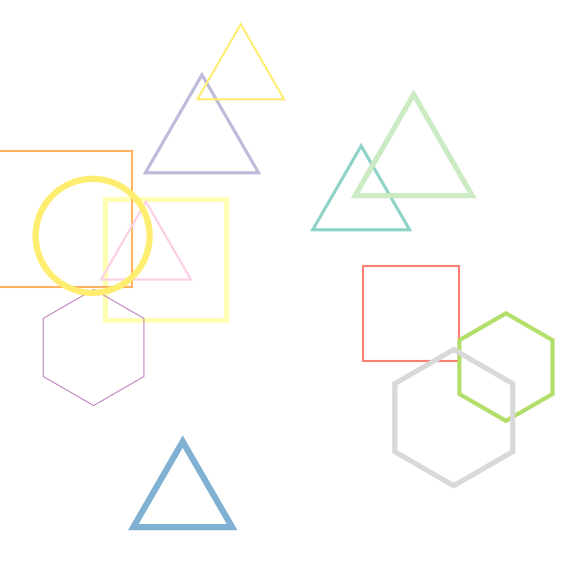[{"shape": "triangle", "thickness": 1.5, "radius": 0.48, "center": [0.625, 0.65]}, {"shape": "square", "thickness": 2.5, "radius": 0.52, "center": [0.287, 0.549]}, {"shape": "triangle", "thickness": 1.5, "radius": 0.57, "center": [0.35, 0.757]}, {"shape": "square", "thickness": 1, "radius": 0.41, "center": [0.712, 0.457]}, {"shape": "triangle", "thickness": 3, "radius": 0.49, "center": [0.316, 0.136]}, {"shape": "square", "thickness": 1, "radius": 0.59, "center": [0.112, 0.619]}, {"shape": "hexagon", "thickness": 2, "radius": 0.47, "center": [0.876, 0.363]}, {"shape": "triangle", "thickness": 1, "radius": 0.45, "center": [0.253, 0.56]}, {"shape": "hexagon", "thickness": 2.5, "radius": 0.59, "center": [0.786, 0.276]}, {"shape": "hexagon", "thickness": 0.5, "radius": 0.5, "center": [0.162, 0.397]}, {"shape": "triangle", "thickness": 2.5, "radius": 0.58, "center": [0.716, 0.719]}, {"shape": "triangle", "thickness": 1, "radius": 0.43, "center": [0.417, 0.871]}, {"shape": "circle", "thickness": 3, "radius": 0.49, "center": [0.16, 0.591]}]